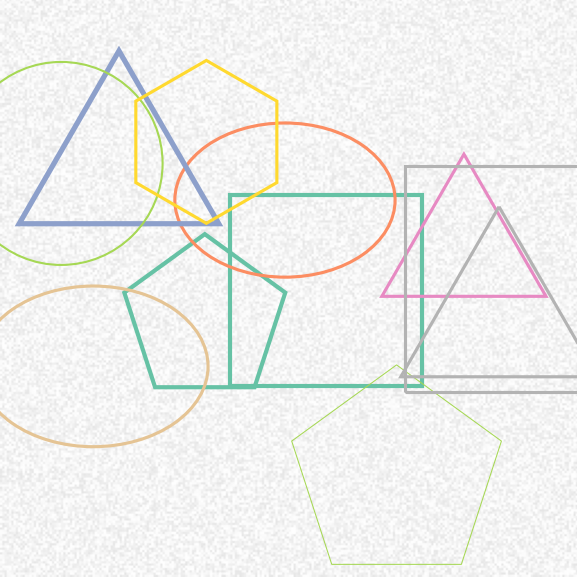[{"shape": "square", "thickness": 2, "radius": 0.83, "center": [0.564, 0.496]}, {"shape": "pentagon", "thickness": 2, "radius": 0.73, "center": [0.355, 0.447]}, {"shape": "oval", "thickness": 1.5, "radius": 0.95, "center": [0.493, 0.653]}, {"shape": "triangle", "thickness": 2.5, "radius": 1.0, "center": [0.206, 0.711]}, {"shape": "triangle", "thickness": 1.5, "radius": 0.82, "center": [0.803, 0.568]}, {"shape": "circle", "thickness": 1, "radius": 0.88, "center": [0.106, 0.716]}, {"shape": "pentagon", "thickness": 0.5, "radius": 0.95, "center": [0.687, 0.176]}, {"shape": "hexagon", "thickness": 1.5, "radius": 0.71, "center": [0.357, 0.753]}, {"shape": "oval", "thickness": 1.5, "radius": 0.99, "center": [0.162, 0.365]}, {"shape": "triangle", "thickness": 1.5, "radius": 0.98, "center": [0.864, 0.445]}, {"shape": "square", "thickness": 1.5, "radius": 0.97, "center": [0.896, 0.516]}]